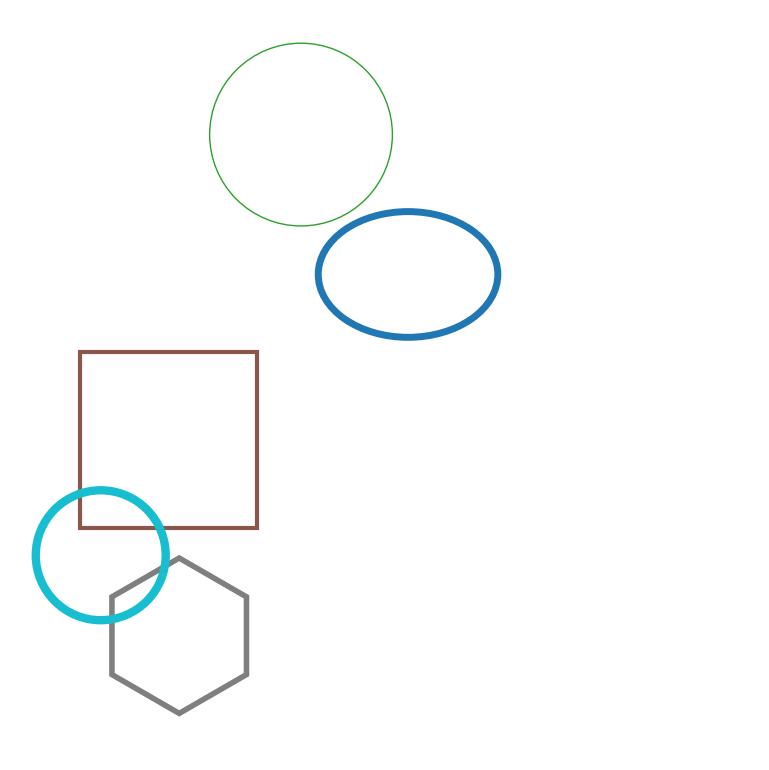[{"shape": "oval", "thickness": 2.5, "radius": 0.58, "center": [0.53, 0.644]}, {"shape": "circle", "thickness": 0.5, "radius": 0.59, "center": [0.391, 0.825]}, {"shape": "square", "thickness": 1.5, "radius": 0.57, "center": [0.219, 0.429]}, {"shape": "hexagon", "thickness": 2, "radius": 0.5, "center": [0.233, 0.174]}, {"shape": "circle", "thickness": 3, "radius": 0.42, "center": [0.131, 0.279]}]